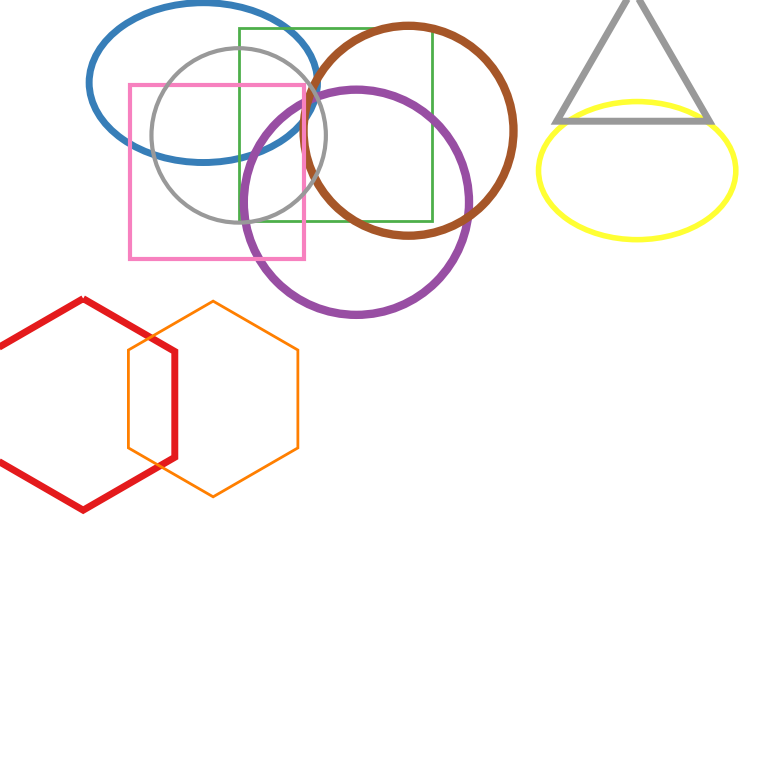[{"shape": "hexagon", "thickness": 2.5, "radius": 0.69, "center": [0.108, 0.475]}, {"shape": "oval", "thickness": 2.5, "radius": 0.74, "center": [0.264, 0.893]}, {"shape": "square", "thickness": 1, "radius": 0.63, "center": [0.436, 0.838]}, {"shape": "circle", "thickness": 3, "radius": 0.73, "center": [0.463, 0.737]}, {"shape": "hexagon", "thickness": 1, "radius": 0.64, "center": [0.277, 0.482]}, {"shape": "oval", "thickness": 2, "radius": 0.64, "center": [0.827, 0.778]}, {"shape": "circle", "thickness": 3, "radius": 0.68, "center": [0.531, 0.83]}, {"shape": "square", "thickness": 1.5, "radius": 0.57, "center": [0.281, 0.777]}, {"shape": "circle", "thickness": 1.5, "radius": 0.57, "center": [0.31, 0.824]}, {"shape": "triangle", "thickness": 2.5, "radius": 0.57, "center": [0.822, 0.9]}]